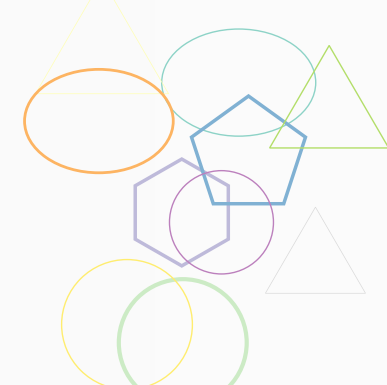[{"shape": "oval", "thickness": 1, "radius": 0.99, "center": [0.616, 0.785]}, {"shape": "triangle", "thickness": 0.5, "radius": 0.99, "center": [0.263, 0.856]}, {"shape": "hexagon", "thickness": 2.5, "radius": 0.69, "center": [0.469, 0.448]}, {"shape": "pentagon", "thickness": 2.5, "radius": 0.77, "center": [0.641, 0.596]}, {"shape": "oval", "thickness": 2, "radius": 0.96, "center": [0.255, 0.686]}, {"shape": "triangle", "thickness": 1, "radius": 0.89, "center": [0.849, 0.704]}, {"shape": "triangle", "thickness": 0.5, "radius": 0.75, "center": [0.814, 0.313]}, {"shape": "circle", "thickness": 1, "radius": 0.67, "center": [0.572, 0.423]}, {"shape": "circle", "thickness": 3, "radius": 0.83, "center": [0.472, 0.11]}, {"shape": "circle", "thickness": 1, "radius": 0.84, "center": [0.328, 0.157]}]